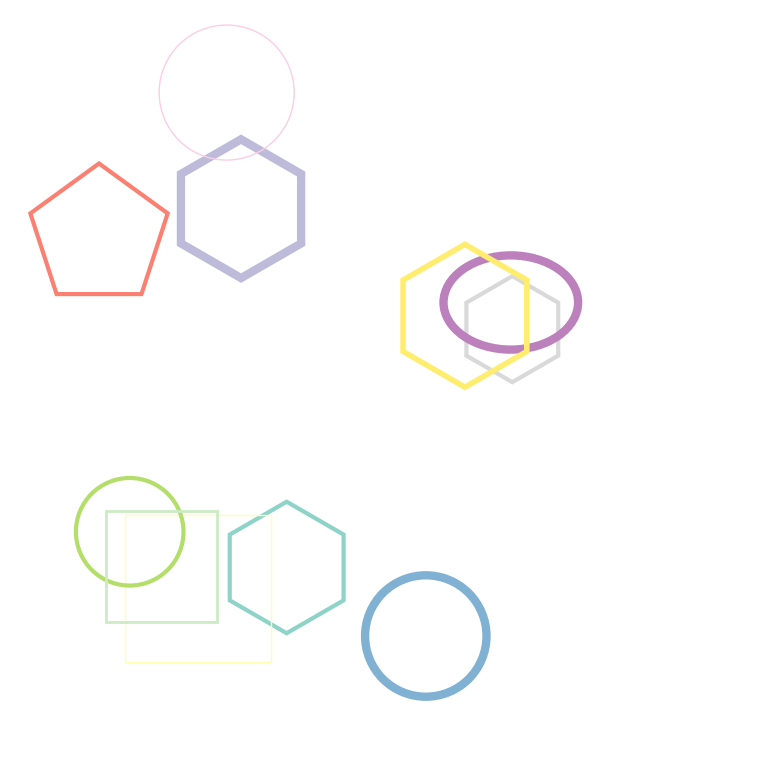[{"shape": "hexagon", "thickness": 1.5, "radius": 0.43, "center": [0.372, 0.263]}, {"shape": "square", "thickness": 0.5, "radius": 0.48, "center": [0.257, 0.236]}, {"shape": "hexagon", "thickness": 3, "radius": 0.45, "center": [0.313, 0.729]}, {"shape": "pentagon", "thickness": 1.5, "radius": 0.47, "center": [0.129, 0.694]}, {"shape": "circle", "thickness": 3, "radius": 0.39, "center": [0.553, 0.174]}, {"shape": "circle", "thickness": 1.5, "radius": 0.35, "center": [0.168, 0.309]}, {"shape": "circle", "thickness": 0.5, "radius": 0.44, "center": [0.294, 0.88]}, {"shape": "hexagon", "thickness": 1.5, "radius": 0.34, "center": [0.665, 0.572]}, {"shape": "oval", "thickness": 3, "radius": 0.44, "center": [0.663, 0.607]}, {"shape": "square", "thickness": 1, "radius": 0.36, "center": [0.21, 0.264]}, {"shape": "hexagon", "thickness": 2, "radius": 0.46, "center": [0.604, 0.59]}]